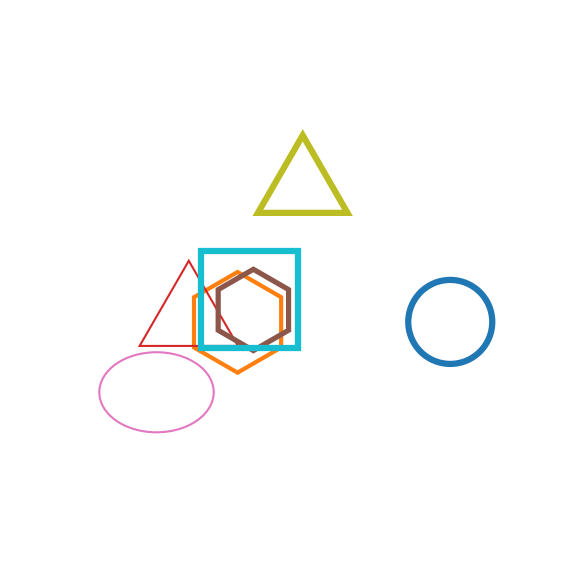[{"shape": "circle", "thickness": 3, "radius": 0.36, "center": [0.78, 0.442]}, {"shape": "hexagon", "thickness": 2, "radius": 0.44, "center": [0.411, 0.441]}, {"shape": "triangle", "thickness": 1, "radius": 0.49, "center": [0.327, 0.449]}, {"shape": "hexagon", "thickness": 2.5, "radius": 0.35, "center": [0.439, 0.462]}, {"shape": "oval", "thickness": 1, "radius": 0.5, "center": [0.271, 0.32]}, {"shape": "triangle", "thickness": 3, "radius": 0.45, "center": [0.524, 0.675]}, {"shape": "square", "thickness": 3, "radius": 0.42, "center": [0.432, 0.48]}]